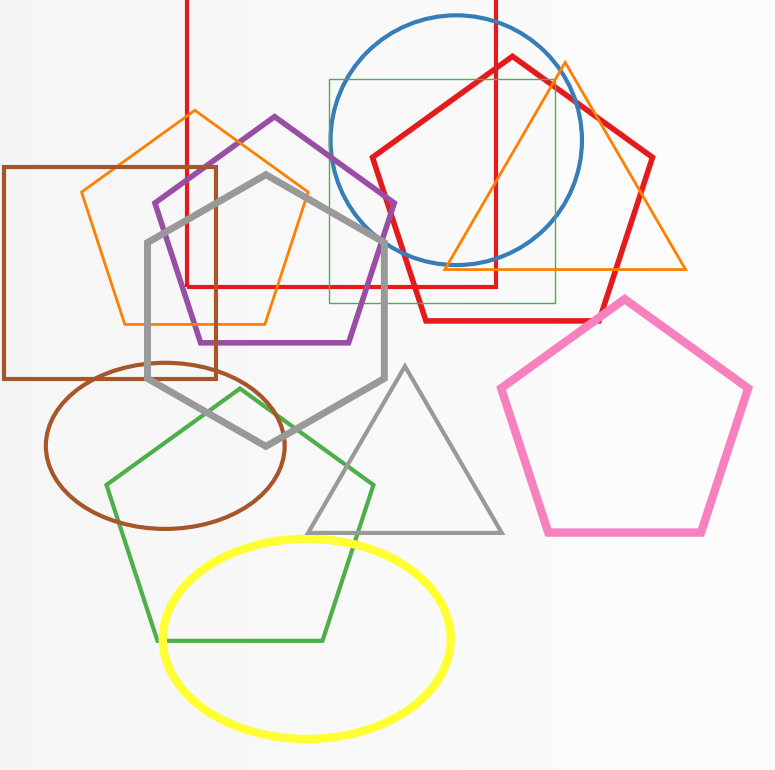[{"shape": "square", "thickness": 1.5, "radius": 1.0, "center": [0.44, 0.826]}, {"shape": "pentagon", "thickness": 2, "radius": 0.95, "center": [0.661, 0.737]}, {"shape": "circle", "thickness": 1.5, "radius": 0.81, "center": [0.589, 0.818]}, {"shape": "square", "thickness": 0.5, "radius": 0.73, "center": [0.57, 0.752]}, {"shape": "pentagon", "thickness": 1.5, "radius": 0.91, "center": [0.31, 0.314]}, {"shape": "pentagon", "thickness": 2, "radius": 0.81, "center": [0.354, 0.686]}, {"shape": "pentagon", "thickness": 1, "radius": 0.77, "center": [0.251, 0.703]}, {"shape": "triangle", "thickness": 1, "radius": 0.9, "center": [0.729, 0.74]}, {"shape": "oval", "thickness": 3, "radius": 0.93, "center": [0.396, 0.17]}, {"shape": "oval", "thickness": 1.5, "radius": 0.77, "center": [0.213, 0.421]}, {"shape": "square", "thickness": 1.5, "radius": 0.69, "center": [0.142, 0.645]}, {"shape": "pentagon", "thickness": 3, "radius": 0.84, "center": [0.806, 0.444]}, {"shape": "hexagon", "thickness": 2.5, "radius": 0.88, "center": [0.343, 0.597]}, {"shape": "triangle", "thickness": 1.5, "radius": 0.72, "center": [0.522, 0.38]}]